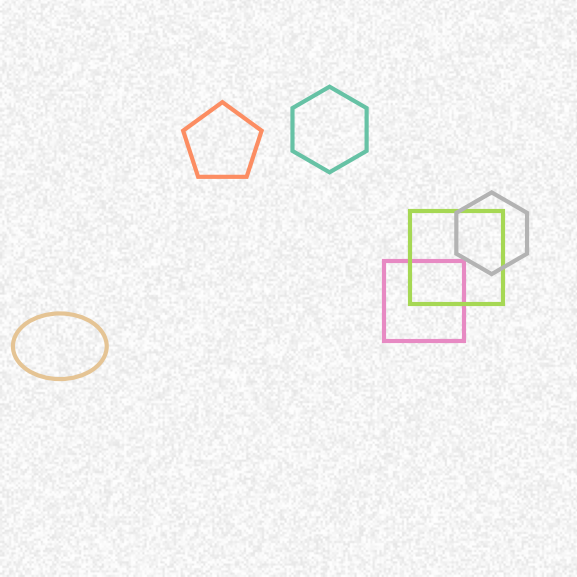[{"shape": "hexagon", "thickness": 2, "radius": 0.37, "center": [0.571, 0.775]}, {"shape": "pentagon", "thickness": 2, "radius": 0.36, "center": [0.385, 0.751]}, {"shape": "square", "thickness": 2, "radius": 0.35, "center": [0.734, 0.478]}, {"shape": "square", "thickness": 2, "radius": 0.4, "center": [0.79, 0.554]}, {"shape": "oval", "thickness": 2, "radius": 0.41, "center": [0.104, 0.4]}, {"shape": "hexagon", "thickness": 2, "radius": 0.35, "center": [0.851, 0.595]}]